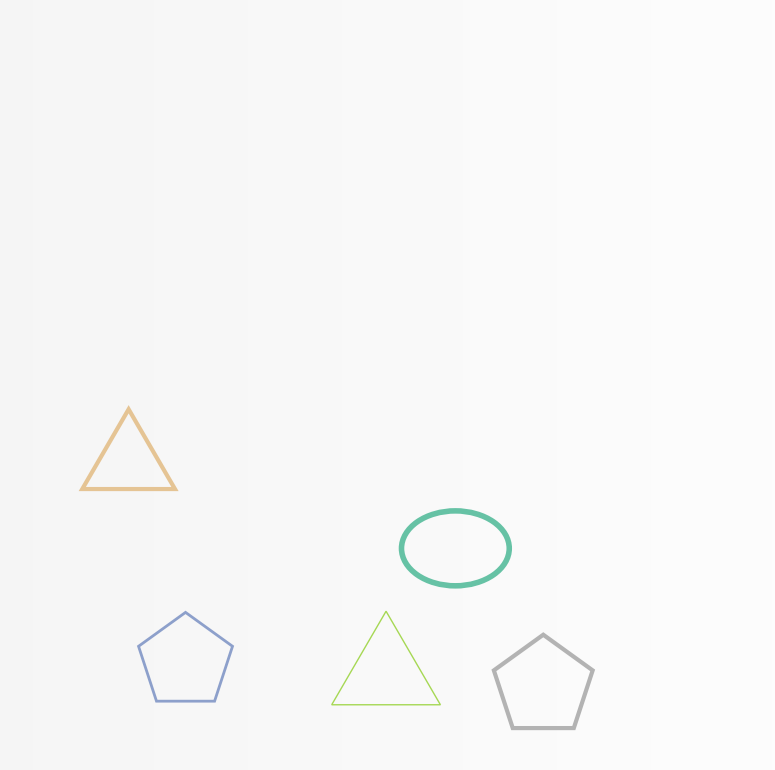[{"shape": "oval", "thickness": 2, "radius": 0.35, "center": [0.588, 0.288]}, {"shape": "pentagon", "thickness": 1, "radius": 0.32, "center": [0.239, 0.141]}, {"shape": "triangle", "thickness": 0.5, "radius": 0.4, "center": [0.498, 0.125]}, {"shape": "triangle", "thickness": 1.5, "radius": 0.35, "center": [0.166, 0.399]}, {"shape": "pentagon", "thickness": 1.5, "radius": 0.34, "center": [0.701, 0.109]}]